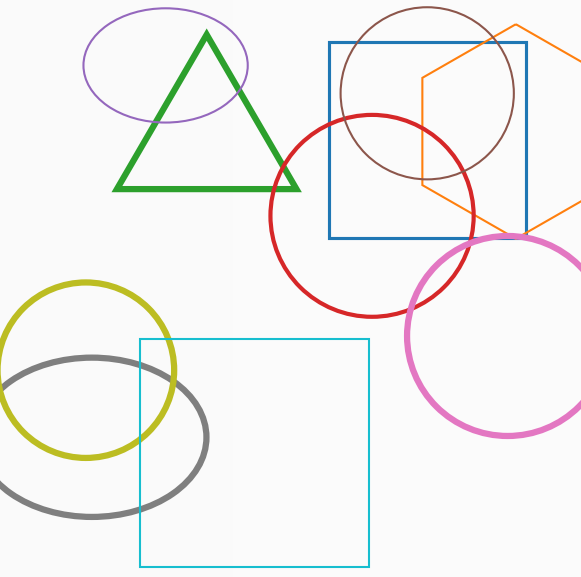[{"shape": "square", "thickness": 1.5, "radius": 0.85, "center": [0.735, 0.757]}, {"shape": "hexagon", "thickness": 1, "radius": 0.93, "center": [0.887, 0.771]}, {"shape": "triangle", "thickness": 3, "radius": 0.89, "center": [0.356, 0.761]}, {"shape": "circle", "thickness": 2, "radius": 0.87, "center": [0.64, 0.625]}, {"shape": "oval", "thickness": 1, "radius": 0.71, "center": [0.285, 0.886]}, {"shape": "circle", "thickness": 1, "radius": 0.75, "center": [0.735, 0.838]}, {"shape": "circle", "thickness": 3, "radius": 0.87, "center": [0.873, 0.417]}, {"shape": "oval", "thickness": 3, "radius": 0.99, "center": [0.158, 0.242]}, {"shape": "circle", "thickness": 3, "radius": 0.76, "center": [0.148, 0.358]}, {"shape": "square", "thickness": 1, "radius": 0.99, "center": [0.438, 0.214]}]